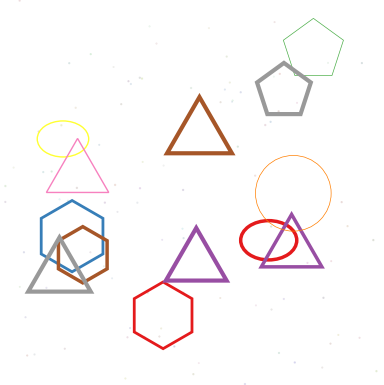[{"shape": "oval", "thickness": 2.5, "radius": 0.36, "center": [0.698, 0.376]}, {"shape": "hexagon", "thickness": 2, "radius": 0.43, "center": [0.424, 0.181]}, {"shape": "hexagon", "thickness": 2, "radius": 0.46, "center": [0.187, 0.387]}, {"shape": "pentagon", "thickness": 0.5, "radius": 0.41, "center": [0.814, 0.87]}, {"shape": "triangle", "thickness": 3, "radius": 0.46, "center": [0.51, 0.317]}, {"shape": "triangle", "thickness": 2.5, "radius": 0.45, "center": [0.757, 0.352]}, {"shape": "circle", "thickness": 0.5, "radius": 0.49, "center": [0.762, 0.498]}, {"shape": "oval", "thickness": 1, "radius": 0.33, "center": [0.164, 0.639]}, {"shape": "triangle", "thickness": 3, "radius": 0.49, "center": [0.518, 0.651]}, {"shape": "hexagon", "thickness": 2.5, "radius": 0.36, "center": [0.215, 0.338]}, {"shape": "triangle", "thickness": 1, "radius": 0.47, "center": [0.201, 0.547]}, {"shape": "pentagon", "thickness": 3, "radius": 0.37, "center": [0.738, 0.763]}, {"shape": "triangle", "thickness": 3, "radius": 0.47, "center": [0.154, 0.289]}]